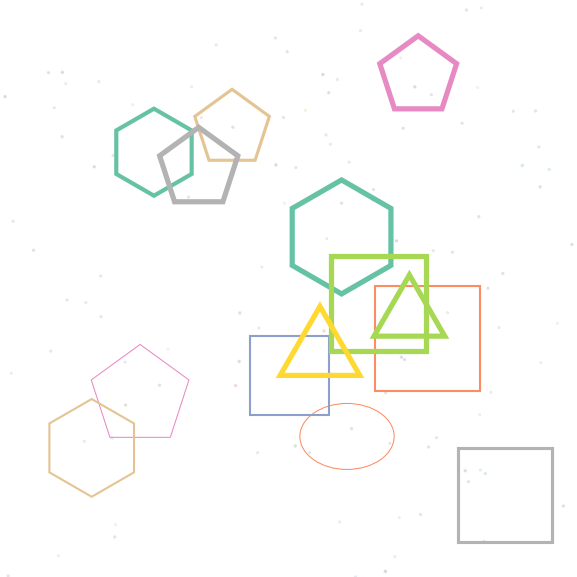[{"shape": "hexagon", "thickness": 2, "radius": 0.38, "center": [0.267, 0.736]}, {"shape": "hexagon", "thickness": 2.5, "radius": 0.49, "center": [0.591, 0.589]}, {"shape": "oval", "thickness": 0.5, "radius": 0.41, "center": [0.601, 0.243]}, {"shape": "square", "thickness": 1, "radius": 0.45, "center": [0.74, 0.412]}, {"shape": "square", "thickness": 1, "radius": 0.34, "center": [0.502, 0.348]}, {"shape": "pentagon", "thickness": 0.5, "radius": 0.44, "center": [0.243, 0.314]}, {"shape": "pentagon", "thickness": 2.5, "radius": 0.35, "center": [0.724, 0.867]}, {"shape": "triangle", "thickness": 2.5, "radius": 0.35, "center": [0.709, 0.452]}, {"shape": "square", "thickness": 2.5, "radius": 0.41, "center": [0.655, 0.474]}, {"shape": "triangle", "thickness": 2.5, "radius": 0.4, "center": [0.554, 0.389]}, {"shape": "hexagon", "thickness": 1, "radius": 0.42, "center": [0.159, 0.224]}, {"shape": "pentagon", "thickness": 1.5, "radius": 0.34, "center": [0.402, 0.777]}, {"shape": "square", "thickness": 1.5, "radius": 0.41, "center": [0.875, 0.142]}, {"shape": "pentagon", "thickness": 2.5, "radius": 0.36, "center": [0.344, 0.707]}]